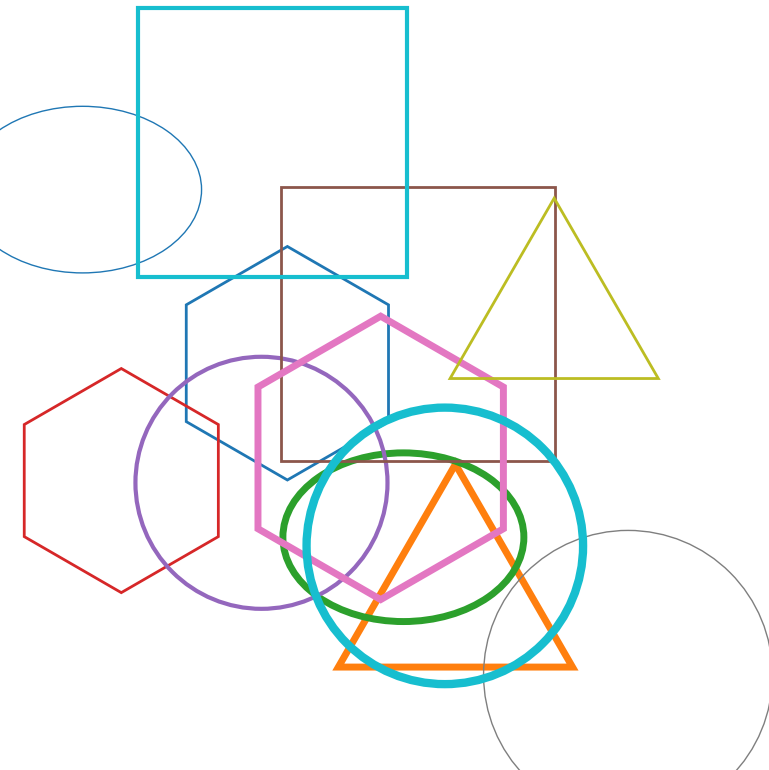[{"shape": "oval", "thickness": 0.5, "radius": 0.77, "center": [0.107, 0.754]}, {"shape": "hexagon", "thickness": 1, "radius": 0.76, "center": [0.373, 0.528]}, {"shape": "triangle", "thickness": 2.5, "radius": 0.88, "center": [0.591, 0.221]}, {"shape": "oval", "thickness": 2.5, "radius": 0.78, "center": [0.524, 0.302]}, {"shape": "hexagon", "thickness": 1, "radius": 0.73, "center": [0.158, 0.376]}, {"shape": "circle", "thickness": 1.5, "radius": 0.82, "center": [0.34, 0.373]}, {"shape": "square", "thickness": 1, "radius": 0.89, "center": [0.543, 0.579]}, {"shape": "hexagon", "thickness": 2.5, "radius": 0.92, "center": [0.494, 0.405]}, {"shape": "circle", "thickness": 0.5, "radius": 0.94, "center": [0.816, 0.124]}, {"shape": "triangle", "thickness": 1, "radius": 0.78, "center": [0.72, 0.586]}, {"shape": "circle", "thickness": 3, "radius": 0.9, "center": [0.578, 0.291]}, {"shape": "square", "thickness": 1.5, "radius": 0.87, "center": [0.354, 0.815]}]